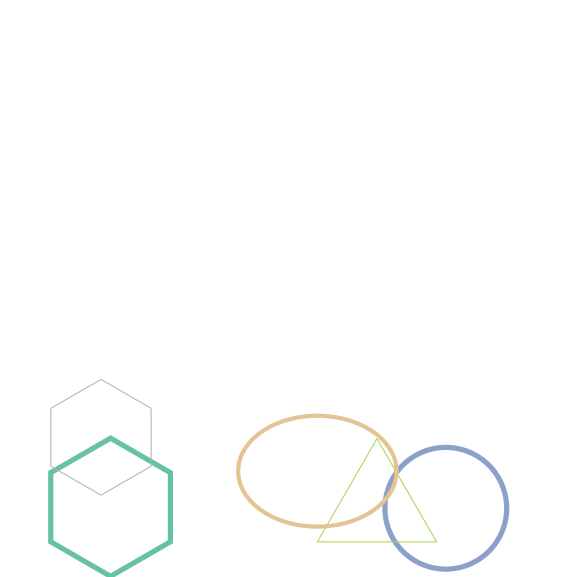[{"shape": "hexagon", "thickness": 2.5, "radius": 0.6, "center": [0.191, 0.121]}, {"shape": "circle", "thickness": 2.5, "radius": 0.53, "center": [0.772, 0.119]}, {"shape": "triangle", "thickness": 0.5, "radius": 0.6, "center": [0.653, 0.12]}, {"shape": "oval", "thickness": 2, "radius": 0.69, "center": [0.55, 0.183]}, {"shape": "hexagon", "thickness": 0.5, "radius": 0.5, "center": [0.175, 0.242]}]